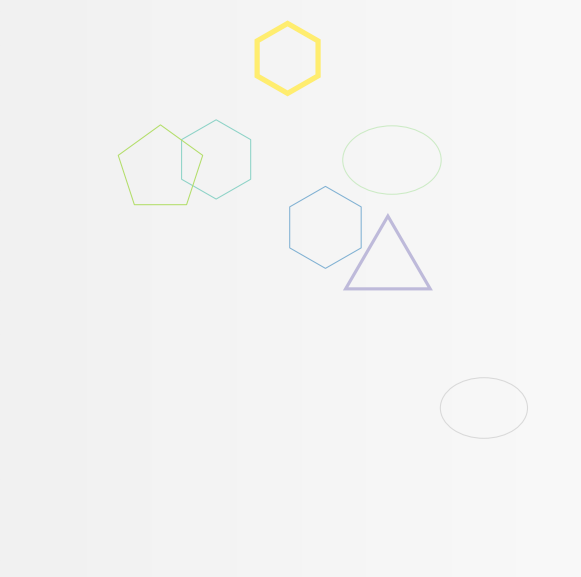[{"shape": "hexagon", "thickness": 0.5, "radius": 0.34, "center": [0.372, 0.723]}, {"shape": "triangle", "thickness": 1.5, "radius": 0.42, "center": [0.667, 0.541]}, {"shape": "hexagon", "thickness": 0.5, "radius": 0.35, "center": [0.56, 0.605]}, {"shape": "pentagon", "thickness": 0.5, "radius": 0.38, "center": [0.276, 0.707]}, {"shape": "oval", "thickness": 0.5, "radius": 0.37, "center": [0.833, 0.293]}, {"shape": "oval", "thickness": 0.5, "radius": 0.42, "center": [0.674, 0.722]}, {"shape": "hexagon", "thickness": 2.5, "radius": 0.3, "center": [0.495, 0.898]}]